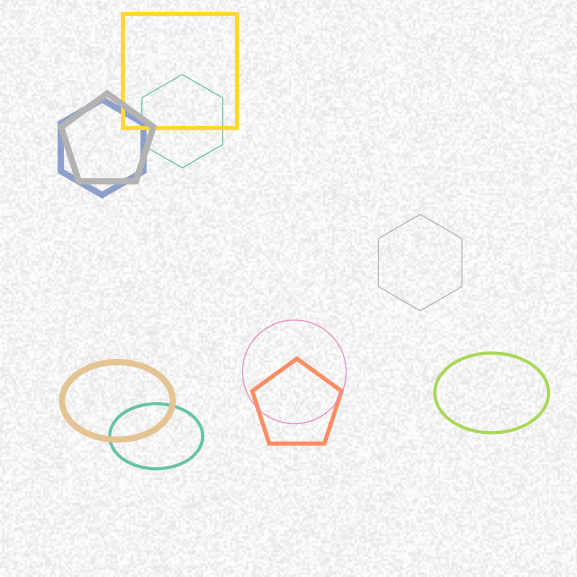[{"shape": "hexagon", "thickness": 0.5, "radius": 0.4, "center": [0.316, 0.789]}, {"shape": "oval", "thickness": 1.5, "radius": 0.4, "center": [0.271, 0.244]}, {"shape": "pentagon", "thickness": 2, "radius": 0.41, "center": [0.514, 0.297]}, {"shape": "hexagon", "thickness": 3, "radius": 0.41, "center": [0.177, 0.744]}, {"shape": "circle", "thickness": 0.5, "radius": 0.45, "center": [0.51, 0.355]}, {"shape": "oval", "thickness": 1.5, "radius": 0.49, "center": [0.851, 0.319]}, {"shape": "square", "thickness": 2, "radius": 0.49, "center": [0.312, 0.876]}, {"shape": "oval", "thickness": 3, "radius": 0.48, "center": [0.203, 0.305]}, {"shape": "hexagon", "thickness": 0.5, "radius": 0.42, "center": [0.728, 0.544]}, {"shape": "pentagon", "thickness": 3, "radius": 0.42, "center": [0.186, 0.753]}]